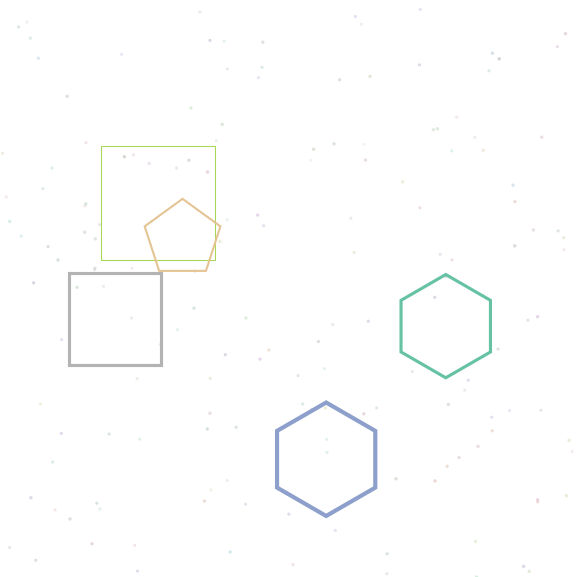[{"shape": "hexagon", "thickness": 1.5, "radius": 0.45, "center": [0.772, 0.434]}, {"shape": "hexagon", "thickness": 2, "radius": 0.49, "center": [0.565, 0.204]}, {"shape": "square", "thickness": 0.5, "radius": 0.49, "center": [0.273, 0.648]}, {"shape": "pentagon", "thickness": 1, "radius": 0.34, "center": [0.316, 0.586]}, {"shape": "square", "thickness": 1.5, "radius": 0.4, "center": [0.199, 0.447]}]